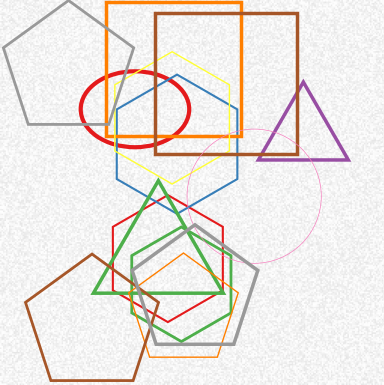[{"shape": "hexagon", "thickness": 1.5, "radius": 0.82, "center": [0.436, 0.328]}, {"shape": "oval", "thickness": 3, "radius": 0.7, "center": [0.351, 0.716]}, {"shape": "hexagon", "thickness": 1.5, "radius": 0.9, "center": [0.46, 0.625]}, {"shape": "triangle", "thickness": 2.5, "radius": 0.97, "center": [0.411, 0.336]}, {"shape": "hexagon", "thickness": 2, "radius": 0.74, "center": [0.471, 0.262]}, {"shape": "triangle", "thickness": 2.5, "radius": 0.67, "center": [0.788, 0.652]}, {"shape": "square", "thickness": 2.5, "radius": 0.87, "center": [0.451, 0.82]}, {"shape": "pentagon", "thickness": 1, "radius": 0.75, "center": [0.477, 0.193]}, {"shape": "hexagon", "thickness": 1, "radius": 0.86, "center": [0.447, 0.694]}, {"shape": "pentagon", "thickness": 2, "radius": 0.91, "center": [0.239, 0.158]}, {"shape": "square", "thickness": 2.5, "radius": 0.92, "center": [0.588, 0.784]}, {"shape": "circle", "thickness": 0.5, "radius": 0.87, "center": [0.66, 0.49]}, {"shape": "pentagon", "thickness": 2.5, "radius": 0.86, "center": [0.506, 0.245]}, {"shape": "pentagon", "thickness": 2, "radius": 0.89, "center": [0.178, 0.821]}]